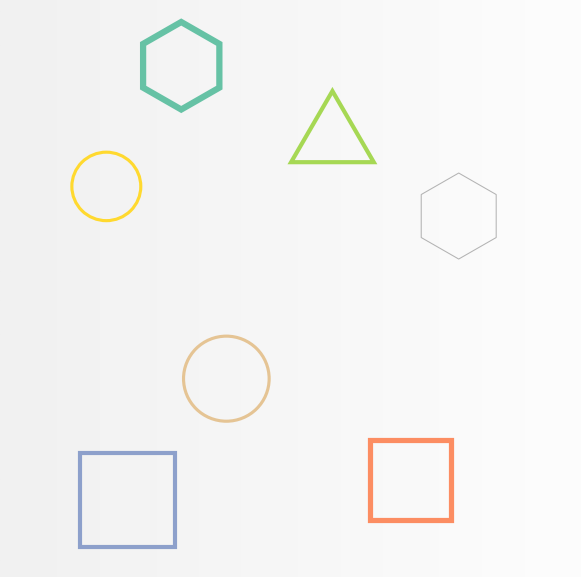[{"shape": "hexagon", "thickness": 3, "radius": 0.38, "center": [0.312, 0.885]}, {"shape": "square", "thickness": 2.5, "radius": 0.35, "center": [0.706, 0.169]}, {"shape": "square", "thickness": 2, "radius": 0.41, "center": [0.22, 0.133]}, {"shape": "triangle", "thickness": 2, "radius": 0.41, "center": [0.572, 0.759]}, {"shape": "circle", "thickness": 1.5, "radius": 0.3, "center": [0.183, 0.676]}, {"shape": "circle", "thickness": 1.5, "radius": 0.37, "center": [0.389, 0.343]}, {"shape": "hexagon", "thickness": 0.5, "radius": 0.37, "center": [0.789, 0.625]}]